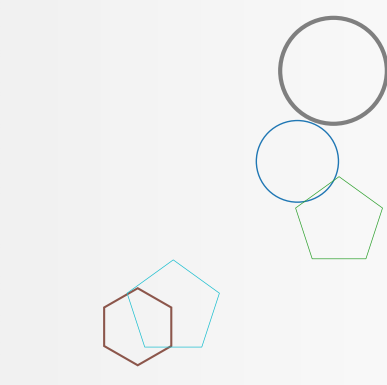[{"shape": "circle", "thickness": 1, "radius": 0.53, "center": [0.767, 0.581]}, {"shape": "pentagon", "thickness": 0.5, "radius": 0.59, "center": [0.875, 0.423]}, {"shape": "hexagon", "thickness": 1.5, "radius": 0.5, "center": [0.355, 0.151]}, {"shape": "circle", "thickness": 3, "radius": 0.69, "center": [0.861, 0.816]}, {"shape": "pentagon", "thickness": 0.5, "radius": 0.63, "center": [0.447, 0.2]}]